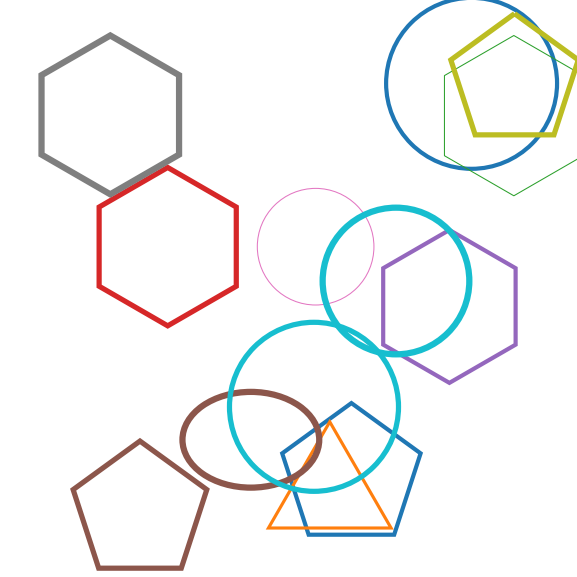[{"shape": "circle", "thickness": 2, "radius": 0.74, "center": [0.817, 0.855]}, {"shape": "pentagon", "thickness": 2, "radius": 0.63, "center": [0.609, 0.175]}, {"shape": "triangle", "thickness": 1.5, "radius": 0.61, "center": [0.571, 0.146]}, {"shape": "hexagon", "thickness": 0.5, "radius": 0.69, "center": [0.89, 0.799]}, {"shape": "hexagon", "thickness": 2.5, "radius": 0.69, "center": [0.29, 0.572]}, {"shape": "hexagon", "thickness": 2, "radius": 0.66, "center": [0.778, 0.469]}, {"shape": "oval", "thickness": 3, "radius": 0.59, "center": [0.434, 0.238]}, {"shape": "pentagon", "thickness": 2.5, "radius": 0.61, "center": [0.242, 0.114]}, {"shape": "circle", "thickness": 0.5, "radius": 0.5, "center": [0.547, 0.572]}, {"shape": "hexagon", "thickness": 3, "radius": 0.69, "center": [0.191, 0.8]}, {"shape": "pentagon", "thickness": 2.5, "radius": 0.58, "center": [0.891, 0.859]}, {"shape": "circle", "thickness": 3, "radius": 0.63, "center": [0.686, 0.513]}, {"shape": "circle", "thickness": 2.5, "radius": 0.73, "center": [0.544, 0.295]}]